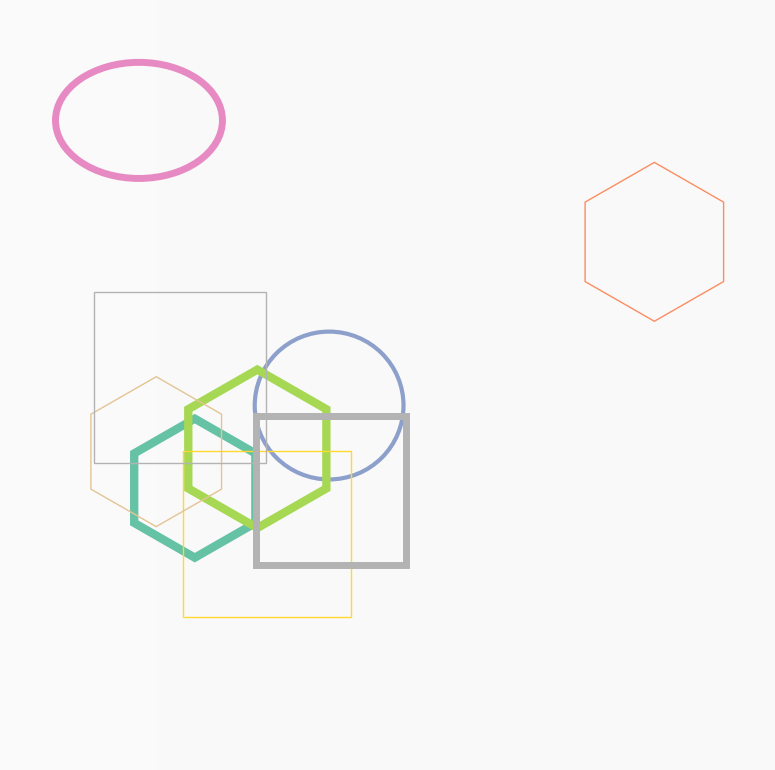[{"shape": "hexagon", "thickness": 3, "radius": 0.45, "center": [0.251, 0.366]}, {"shape": "hexagon", "thickness": 0.5, "radius": 0.52, "center": [0.844, 0.686]}, {"shape": "circle", "thickness": 1.5, "radius": 0.48, "center": [0.425, 0.473]}, {"shape": "oval", "thickness": 2.5, "radius": 0.54, "center": [0.179, 0.844]}, {"shape": "hexagon", "thickness": 3, "radius": 0.51, "center": [0.332, 0.417]}, {"shape": "square", "thickness": 0.5, "radius": 0.54, "center": [0.345, 0.307]}, {"shape": "hexagon", "thickness": 0.5, "radius": 0.49, "center": [0.202, 0.413]}, {"shape": "square", "thickness": 0.5, "radius": 0.55, "center": [0.232, 0.51]}, {"shape": "square", "thickness": 2.5, "radius": 0.48, "center": [0.427, 0.363]}]